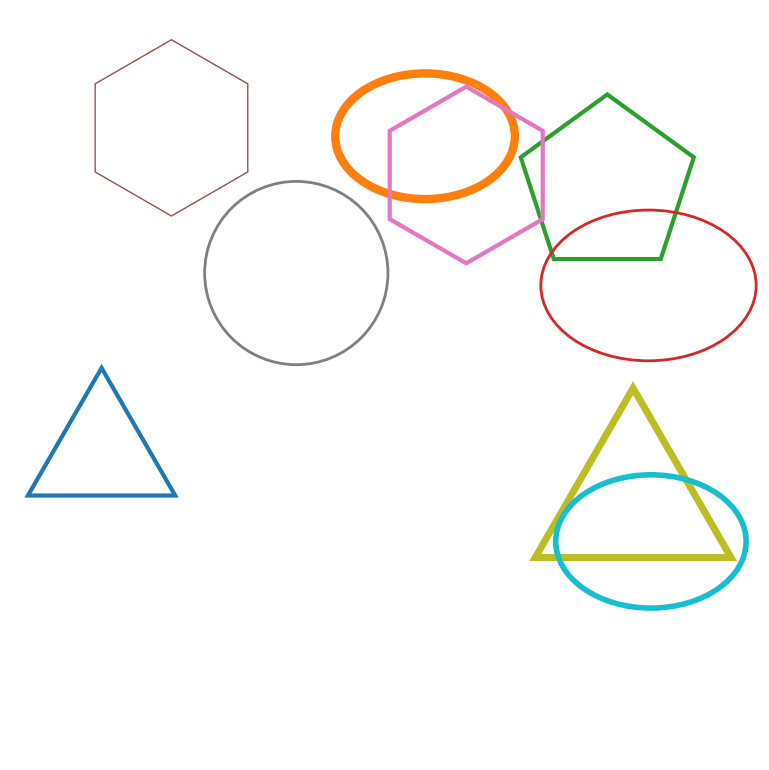[{"shape": "triangle", "thickness": 1.5, "radius": 0.55, "center": [0.132, 0.412]}, {"shape": "oval", "thickness": 3, "radius": 0.58, "center": [0.552, 0.823]}, {"shape": "pentagon", "thickness": 1.5, "radius": 0.59, "center": [0.789, 0.759]}, {"shape": "oval", "thickness": 1, "radius": 0.7, "center": [0.842, 0.629]}, {"shape": "hexagon", "thickness": 0.5, "radius": 0.57, "center": [0.223, 0.834]}, {"shape": "hexagon", "thickness": 1.5, "radius": 0.57, "center": [0.606, 0.773]}, {"shape": "circle", "thickness": 1, "radius": 0.6, "center": [0.385, 0.645]}, {"shape": "triangle", "thickness": 2.5, "radius": 0.73, "center": [0.822, 0.349]}, {"shape": "oval", "thickness": 2, "radius": 0.62, "center": [0.845, 0.297]}]